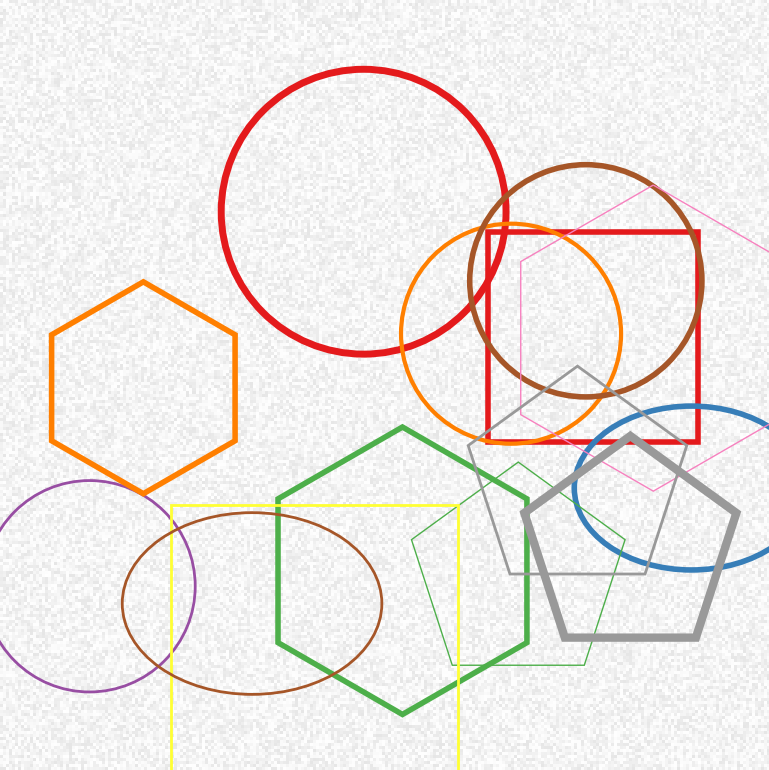[{"shape": "circle", "thickness": 2.5, "radius": 0.92, "center": [0.472, 0.725]}, {"shape": "square", "thickness": 2, "radius": 0.68, "center": [0.77, 0.562]}, {"shape": "oval", "thickness": 2, "radius": 0.76, "center": [0.898, 0.366]}, {"shape": "hexagon", "thickness": 2, "radius": 0.93, "center": [0.523, 0.259]}, {"shape": "pentagon", "thickness": 0.5, "radius": 0.73, "center": [0.673, 0.254]}, {"shape": "circle", "thickness": 1, "radius": 0.69, "center": [0.116, 0.239]}, {"shape": "hexagon", "thickness": 2, "radius": 0.69, "center": [0.186, 0.496]}, {"shape": "circle", "thickness": 1.5, "radius": 0.71, "center": [0.664, 0.567]}, {"shape": "square", "thickness": 1, "radius": 0.93, "center": [0.408, 0.159]}, {"shape": "oval", "thickness": 1, "radius": 0.84, "center": [0.327, 0.216]}, {"shape": "circle", "thickness": 2, "radius": 0.75, "center": [0.761, 0.635]}, {"shape": "hexagon", "thickness": 0.5, "radius": 0.99, "center": [0.848, 0.561]}, {"shape": "pentagon", "thickness": 1, "radius": 0.75, "center": [0.75, 0.375]}, {"shape": "pentagon", "thickness": 3, "radius": 0.72, "center": [0.819, 0.289]}]